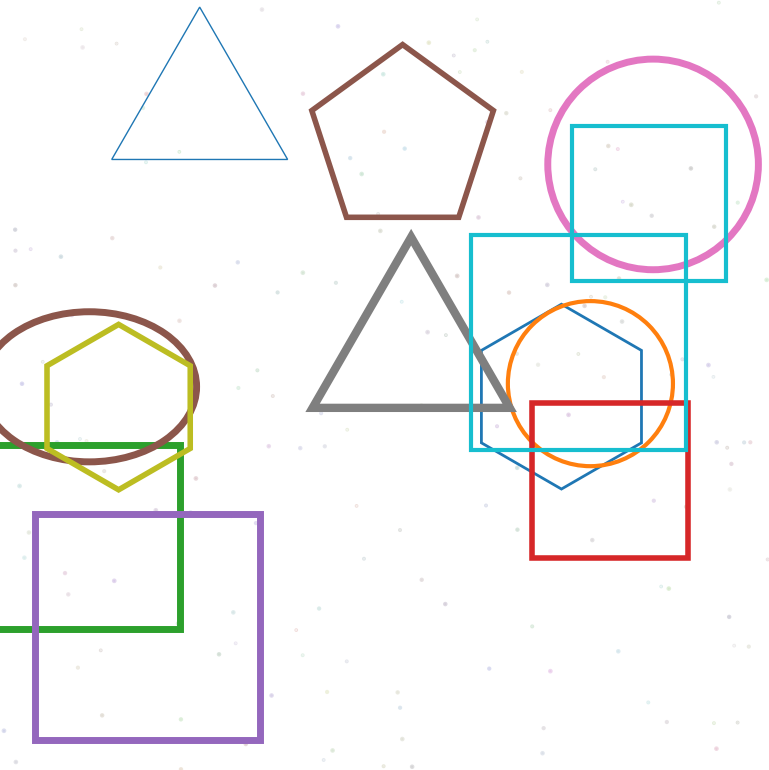[{"shape": "hexagon", "thickness": 1, "radius": 0.6, "center": [0.729, 0.485]}, {"shape": "triangle", "thickness": 0.5, "radius": 0.66, "center": [0.259, 0.859]}, {"shape": "circle", "thickness": 1.5, "radius": 0.54, "center": [0.767, 0.502]}, {"shape": "square", "thickness": 2.5, "radius": 0.6, "center": [0.115, 0.303]}, {"shape": "square", "thickness": 2, "radius": 0.51, "center": [0.792, 0.376]}, {"shape": "square", "thickness": 2.5, "radius": 0.73, "center": [0.191, 0.186]}, {"shape": "pentagon", "thickness": 2, "radius": 0.62, "center": [0.523, 0.818]}, {"shape": "oval", "thickness": 2.5, "radius": 0.7, "center": [0.116, 0.498]}, {"shape": "circle", "thickness": 2.5, "radius": 0.68, "center": [0.848, 0.786]}, {"shape": "triangle", "thickness": 3, "radius": 0.74, "center": [0.534, 0.544]}, {"shape": "hexagon", "thickness": 2, "radius": 0.54, "center": [0.154, 0.471]}, {"shape": "square", "thickness": 1.5, "radius": 0.7, "center": [0.751, 0.556]}, {"shape": "square", "thickness": 1.5, "radius": 0.5, "center": [0.843, 0.736]}]